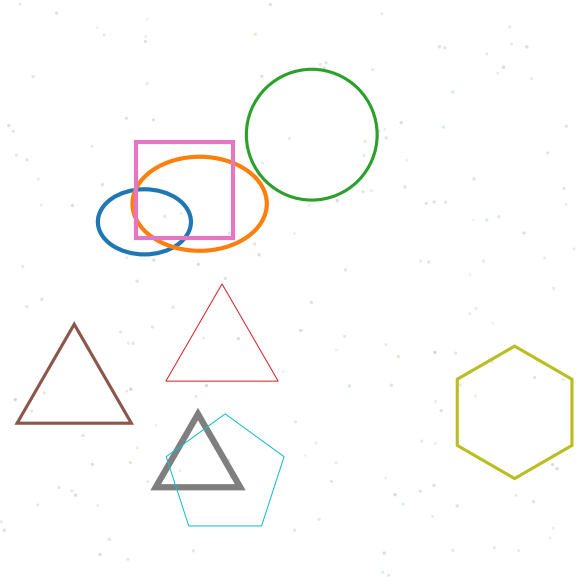[{"shape": "oval", "thickness": 2, "radius": 0.4, "center": [0.25, 0.615]}, {"shape": "oval", "thickness": 2, "radius": 0.58, "center": [0.346, 0.646]}, {"shape": "circle", "thickness": 1.5, "radius": 0.57, "center": [0.54, 0.766]}, {"shape": "triangle", "thickness": 0.5, "radius": 0.56, "center": [0.384, 0.395]}, {"shape": "triangle", "thickness": 1.5, "radius": 0.57, "center": [0.129, 0.323]}, {"shape": "square", "thickness": 2, "radius": 0.42, "center": [0.32, 0.67]}, {"shape": "triangle", "thickness": 3, "radius": 0.42, "center": [0.343, 0.198]}, {"shape": "hexagon", "thickness": 1.5, "radius": 0.57, "center": [0.891, 0.285]}, {"shape": "pentagon", "thickness": 0.5, "radius": 0.54, "center": [0.39, 0.175]}]